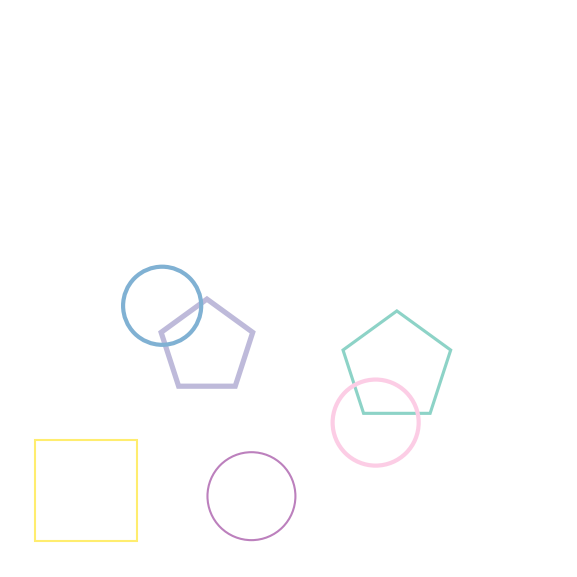[{"shape": "pentagon", "thickness": 1.5, "radius": 0.49, "center": [0.687, 0.363]}, {"shape": "pentagon", "thickness": 2.5, "radius": 0.42, "center": [0.358, 0.398]}, {"shape": "circle", "thickness": 2, "radius": 0.34, "center": [0.281, 0.47]}, {"shape": "circle", "thickness": 2, "radius": 0.37, "center": [0.65, 0.267]}, {"shape": "circle", "thickness": 1, "radius": 0.38, "center": [0.435, 0.14]}, {"shape": "square", "thickness": 1, "radius": 0.44, "center": [0.149, 0.149]}]